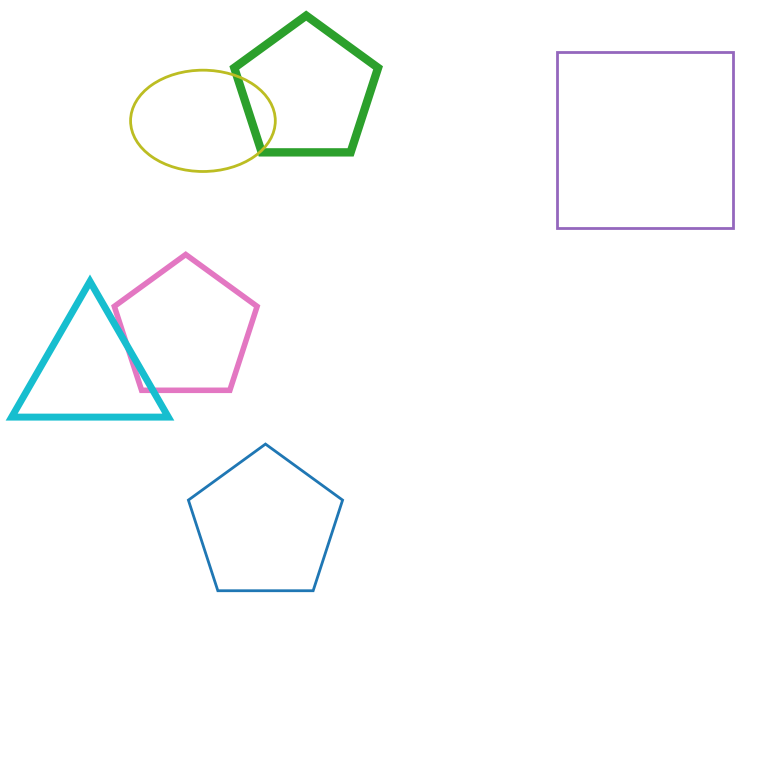[{"shape": "pentagon", "thickness": 1, "radius": 0.53, "center": [0.345, 0.318]}, {"shape": "pentagon", "thickness": 3, "radius": 0.49, "center": [0.398, 0.882]}, {"shape": "square", "thickness": 1, "radius": 0.57, "center": [0.838, 0.818]}, {"shape": "pentagon", "thickness": 2, "radius": 0.49, "center": [0.241, 0.572]}, {"shape": "oval", "thickness": 1, "radius": 0.47, "center": [0.264, 0.843]}, {"shape": "triangle", "thickness": 2.5, "radius": 0.59, "center": [0.117, 0.517]}]